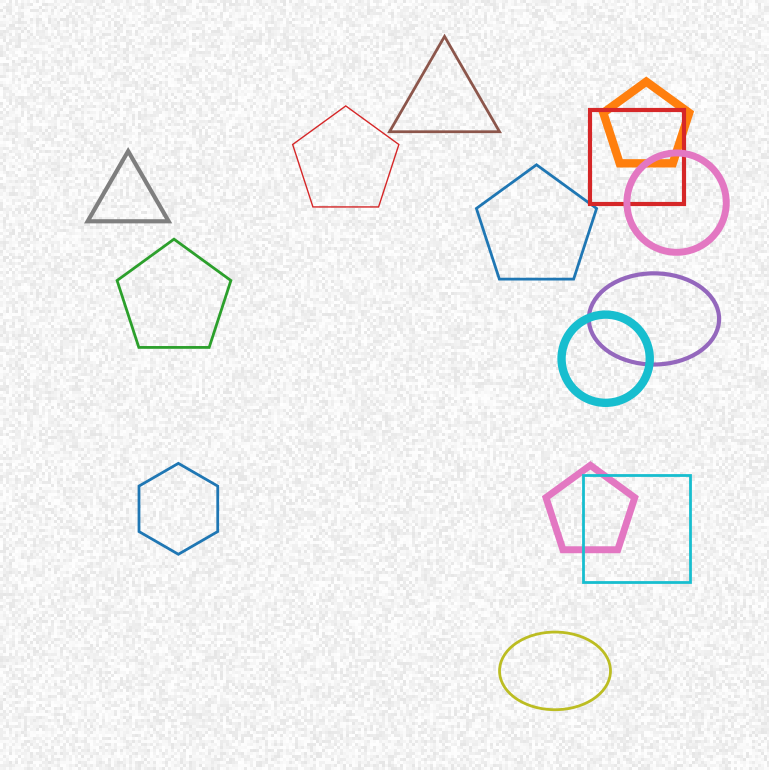[{"shape": "pentagon", "thickness": 1, "radius": 0.41, "center": [0.697, 0.704]}, {"shape": "hexagon", "thickness": 1, "radius": 0.3, "center": [0.232, 0.339]}, {"shape": "pentagon", "thickness": 3, "radius": 0.29, "center": [0.839, 0.835]}, {"shape": "pentagon", "thickness": 1, "radius": 0.39, "center": [0.226, 0.612]}, {"shape": "pentagon", "thickness": 0.5, "radius": 0.36, "center": [0.449, 0.79]}, {"shape": "square", "thickness": 1.5, "radius": 0.3, "center": [0.827, 0.796]}, {"shape": "oval", "thickness": 1.5, "radius": 0.42, "center": [0.849, 0.586]}, {"shape": "triangle", "thickness": 1, "radius": 0.41, "center": [0.577, 0.87]}, {"shape": "circle", "thickness": 2.5, "radius": 0.32, "center": [0.879, 0.737]}, {"shape": "pentagon", "thickness": 2.5, "radius": 0.3, "center": [0.767, 0.335]}, {"shape": "triangle", "thickness": 1.5, "radius": 0.3, "center": [0.166, 0.743]}, {"shape": "oval", "thickness": 1, "radius": 0.36, "center": [0.721, 0.129]}, {"shape": "square", "thickness": 1, "radius": 0.35, "center": [0.827, 0.313]}, {"shape": "circle", "thickness": 3, "radius": 0.29, "center": [0.787, 0.534]}]